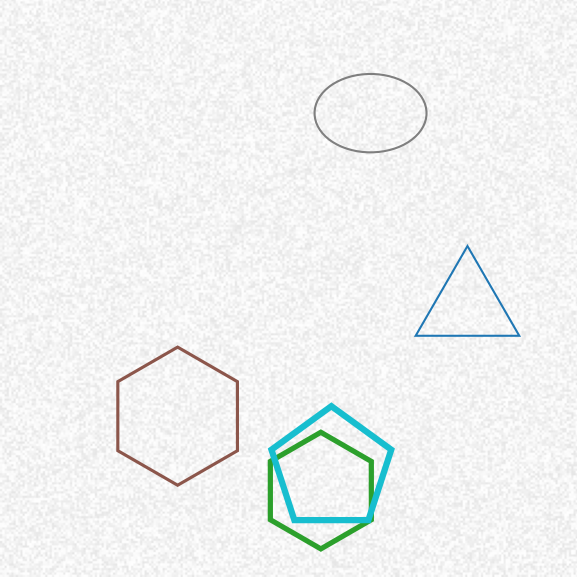[{"shape": "triangle", "thickness": 1, "radius": 0.52, "center": [0.809, 0.47]}, {"shape": "hexagon", "thickness": 2.5, "radius": 0.5, "center": [0.556, 0.15]}, {"shape": "hexagon", "thickness": 1.5, "radius": 0.6, "center": [0.308, 0.278]}, {"shape": "oval", "thickness": 1, "radius": 0.48, "center": [0.642, 0.803]}, {"shape": "pentagon", "thickness": 3, "radius": 0.55, "center": [0.574, 0.187]}]